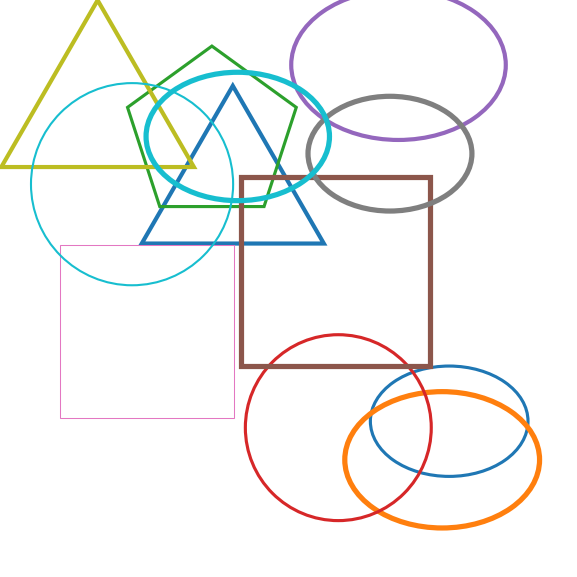[{"shape": "triangle", "thickness": 2, "radius": 0.91, "center": [0.403, 0.668]}, {"shape": "oval", "thickness": 1.5, "radius": 0.68, "center": [0.778, 0.27]}, {"shape": "oval", "thickness": 2.5, "radius": 0.84, "center": [0.766, 0.203]}, {"shape": "pentagon", "thickness": 1.5, "radius": 0.77, "center": [0.367, 0.766]}, {"shape": "circle", "thickness": 1.5, "radius": 0.8, "center": [0.586, 0.259]}, {"shape": "oval", "thickness": 2, "radius": 0.93, "center": [0.69, 0.887]}, {"shape": "square", "thickness": 2.5, "radius": 0.82, "center": [0.582, 0.53]}, {"shape": "square", "thickness": 0.5, "radius": 0.75, "center": [0.255, 0.425]}, {"shape": "oval", "thickness": 2.5, "radius": 0.71, "center": [0.675, 0.733]}, {"shape": "triangle", "thickness": 2, "radius": 0.96, "center": [0.169, 0.806]}, {"shape": "oval", "thickness": 2.5, "radius": 0.79, "center": [0.412, 0.763]}, {"shape": "circle", "thickness": 1, "radius": 0.88, "center": [0.229, 0.68]}]